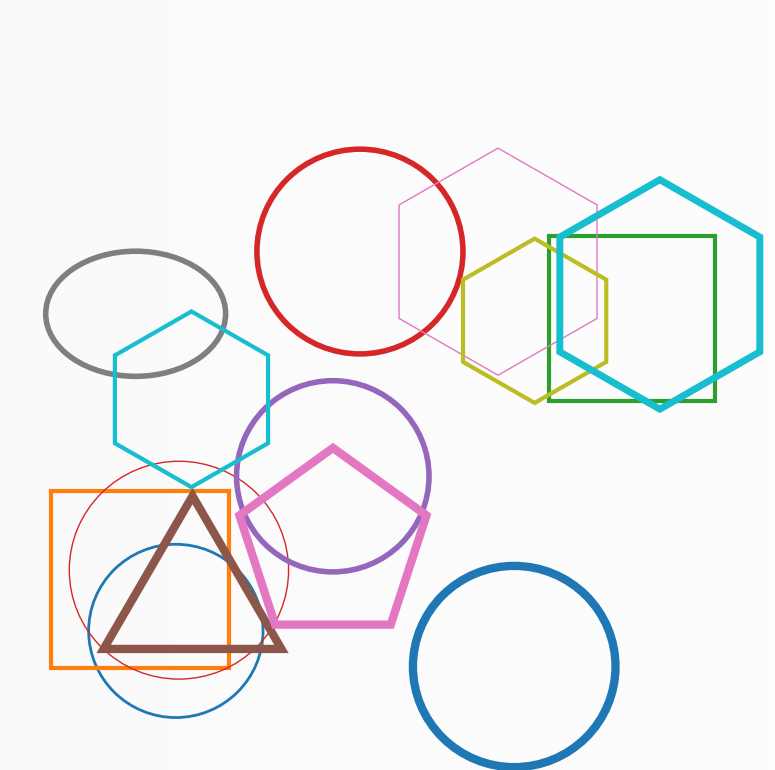[{"shape": "circle", "thickness": 3, "radius": 0.65, "center": [0.664, 0.134]}, {"shape": "circle", "thickness": 1, "radius": 0.56, "center": [0.227, 0.181]}, {"shape": "square", "thickness": 1.5, "radius": 0.57, "center": [0.181, 0.248]}, {"shape": "square", "thickness": 1.5, "radius": 0.53, "center": [0.816, 0.586]}, {"shape": "circle", "thickness": 2, "radius": 0.66, "center": [0.464, 0.673]}, {"shape": "circle", "thickness": 0.5, "radius": 0.71, "center": [0.231, 0.259]}, {"shape": "circle", "thickness": 2, "radius": 0.62, "center": [0.429, 0.381]}, {"shape": "triangle", "thickness": 3, "radius": 0.66, "center": [0.248, 0.223]}, {"shape": "pentagon", "thickness": 3, "radius": 0.63, "center": [0.43, 0.291]}, {"shape": "hexagon", "thickness": 0.5, "radius": 0.74, "center": [0.643, 0.66]}, {"shape": "oval", "thickness": 2, "radius": 0.58, "center": [0.175, 0.593]}, {"shape": "hexagon", "thickness": 1.5, "radius": 0.53, "center": [0.69, 0.583]}, {"shape": "hexagon", "thickness": 1.5, "radius": 0.57, "center": [0.247, 0.481]}, {"shape": "hexagon", "thickness": 2.5, "radius": 0.74, "center": [0.851, 0.618]}]